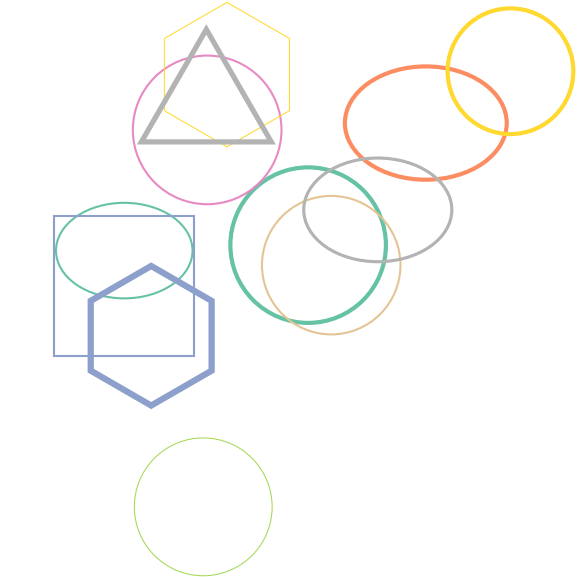[{"shape": "oval", "thickness": 1, "radius": 0.59, "center": [0.215, 0.565]}, {"shape": "circle", "thickness": 2, "radius": 0.67, "center": [0.534, 0.575]}, {"shape": "oval", "thickness": 2, "radius": 0.7, "center": [0.737, 0.786]}, {"shape": "square", "thickness": 1, "radius": 0.61, "center": [0.214, 0.504]}, {"shape": "hexagon", "thickness": 3, "radius": 0.6, "center": [0.262, 0.418]}, {"shape": "circle", "thickness": 1, "radius": 0.64, "center": [0.359, 0.774]}, {"shape": "circle", "thickness": 0.5, "radius": 0.6, "center": [0.352, 0.121]}, {"shape": "circle", "thickness": 2, "radius": 0.54, "center": [0.884, 0.876]}, {"shape": "hexagon", "thickness": 0.5, "radius": 0.63, "center": [0.393, 0.87]}, {"shape": "circle", "thickness": 1, "radius": 0.6, "center": [0.574, 0.54]}, {"shape": "triangle", "thickness": 2.5, "radius": 0.65, "center": [0.357, 0.818]}, {"shape": "oval", "thickness": 1.5, "radius": 0.64, "center": [0.654, 0.636]}]